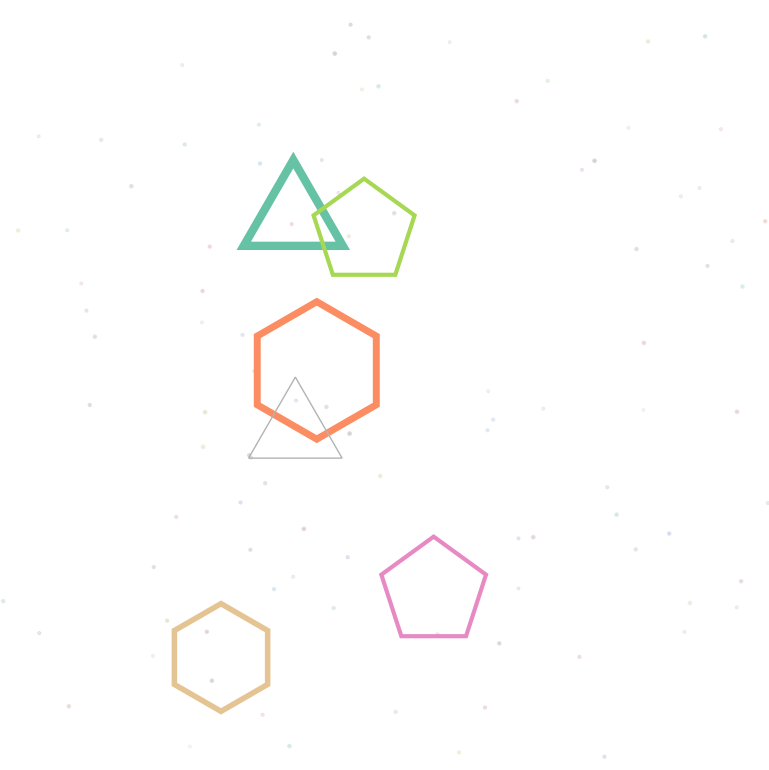[{"shape": "triangle", "thickness": 3, "radius": 0.37, "center": [0.381, 0.718]}, {"shape": "hexagon", "thickness": 2.5, "radius": 0.45, "center": [0.411, 0.519]}, {"shape": "pentagon", "thickness": 1.5, "radius": 0.36, "center": [0.563, 0.232]}, {"shape": "pentagon", "thickness": 1.5, "radius": 0.34, "center": [0.473, 0.699]}, {"shape": "hexagon", "thickness": 2, "radius": 0.35, "center": [0.287, 0.146]}, {"shape": "triangle", "thickness": 0.5, "radius": 0.35, "center": [0.384, 0.44]}]